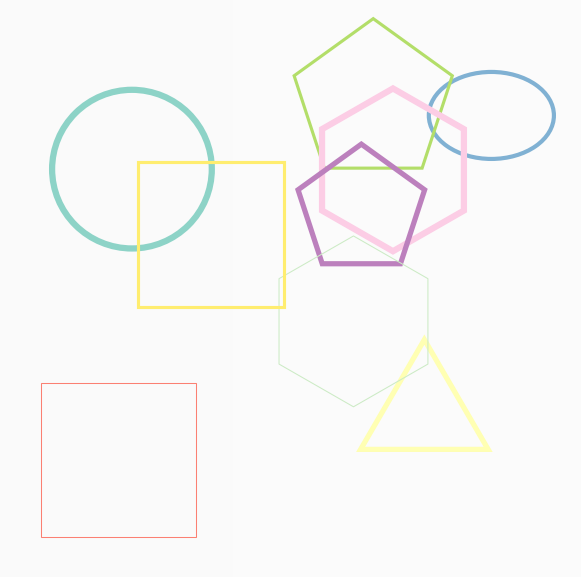[{"shape": "circle", "thickness": 3, "radius": 0.69, "center": [0.227, 0.706]}, {"shape": "triangle", "thickness": 2.5, "radius": 0.63, "center": [0.73, 0.284]}, {"shape": "square", "thickness": 0.5, "radius": 0.67, "center": [0.204, 0.203]}, {"shape": "oval", "thickness": 2, "radius": 0.54, "center": [0.845, 0.799]}, {"shape": "pentagon", "thickness": 1.5, "radius": 0.72, "center": [0.642, 0.824]}, {"shape": "hexagon", "thickness": 3, "radius": 0.7, "center": [0.676, 0.705]}, {"shape": "pentagon", "thickness": 2.5, "radius": 0.57, "center": [0.622, 0.635]}, {"shape": "hexagon", "thickness": 0.5, "radius": 0.74, "center": [0.608, 0.443]}, {"shape": "square", "thickness": 1.5, "radius": 0.63, "center": [0.364, 0.593]}]